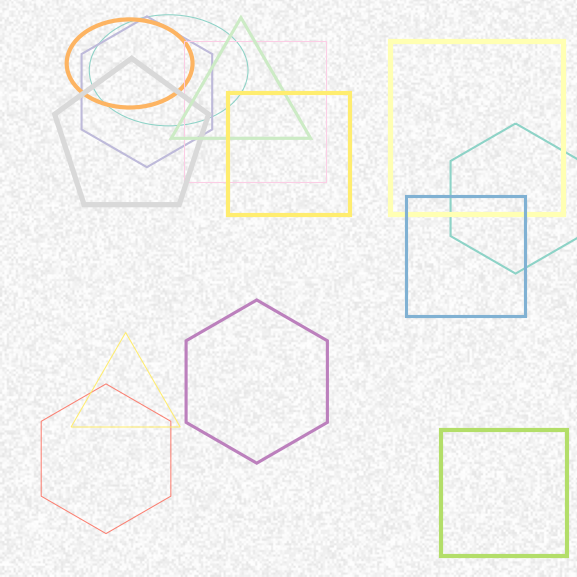[{"shape": "hexagon", "thickness": 1, "radius": 0.65, "center": [0.893, 0.655]}, {"shape": "oval", "thickness": 0.5, "radius": 0.69, "center": [0.292, 0.877]}, {"shape": "square", "thickness": 2.5, "radius": 0.75, "center": [0.825, 0.779]}, {"shape": "hexagon", "thickness": 1, "radius": 0.65, "center": [0.254, 0.84]}, {"shape": "hexagon", "thickness": 0.5, "radius": 0.65, "center": [0.184, 0.205]}, {"shape": "square", "thickness": 1.5, "radius": 0.52, "center": [0.806, 0.556]}, {"shape": "oval", "thickness": 2, "radius": 0.54, "center": [0.224, 0.889]}, {"shape": "square", "thickness": 2, "radius": 0.55, "center": [0.872, 0.146]}, {"shape": "square", "thickness": 0.5, "radius": 0.61, "center": [0.442, 0.806]}, {"shape": "pentagon", "thickness": 2.5, "radius": 0.7, "center": [0.228, 0.758]}, {"shape": "hexagon", "thickness": 1.5, "radius": 0.71, "center": [0.445, 0.338]}, {"shape": "triangle", "thickness": 1.5, "radius": 0.7, "center": [0.417, 0.829]}, {"shape": "triangle", "thickness": 0.5, "radius": 0.55, "center": [0.218, 0.314]}, {"shape": "square", "thickness": 2, "radius": 0.53, "center": [0.501, 0.732]}]